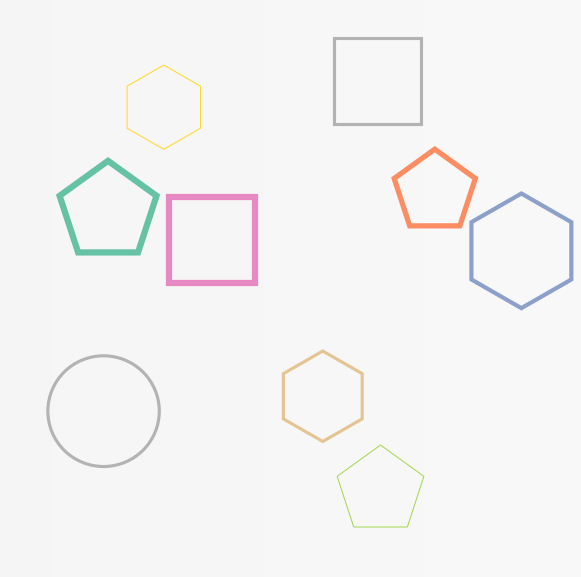[{"shape": "pentagon", "thickness": 3, "radius": 0.44, "center": [0.186, 0.633]}, {"shape": "pentagon", "thickness": 2.5, "radius": 0.37, "center": [0.748, 0.667]}, {"shape": "hexagon", "thickness": 2, "radius": 0.5, "center": [0.897, 0.565]}, {"shape": "square", "thickness": 3, "radius": 0.37, "center": [0.365, 0.583]}, {"shape": "pentagon", "thickness": 0.5, "radius": 0.39, "center": [0.655, 0.15]}, {"shape": "hexagon", "thickness": 0.5, "radius": 0.36, "center": [0.282, 0.814]}, {"shape": "hexagon", "thickness": 1.5, "radius": 0.39, "center": [0.555, 0.313]}, {"shape": "square", "thickness": 1.5, "radius": 0.37, "center": [0.649, 0.859]}, {"shape": "circle", "thickness": 1.5, "radius": 0.48, "center": [0.178, 0.287]}]